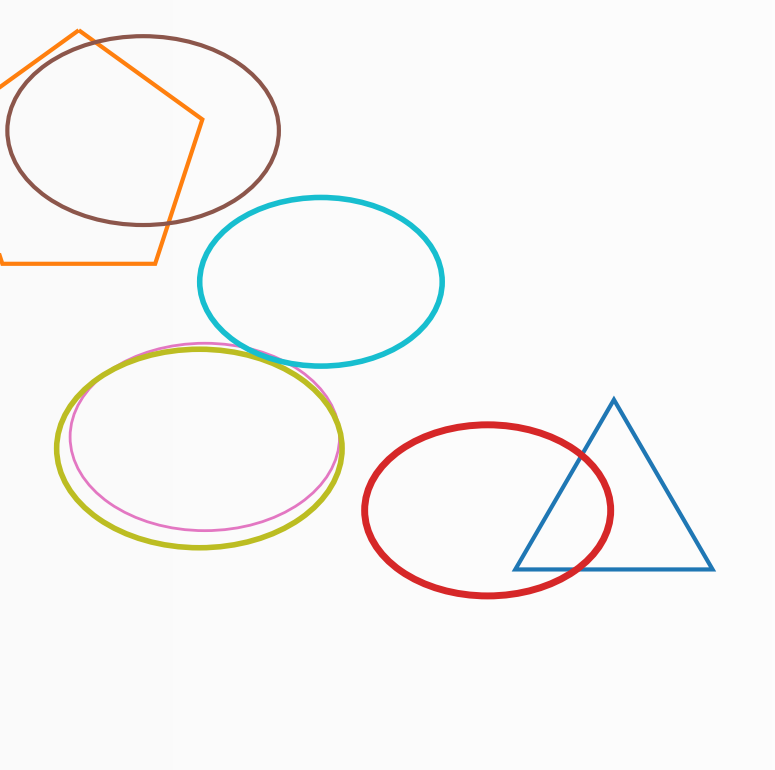[{"shape": "triangle", "thickness": 1.5, "radius": 0.73, "center": [0.792, 0.334]}, {"shape": "pentagon", "thickness": 1.5, "radius": 0.84, "center": [0.102, 0.793]}, {"shape": "oval", "thickness": 2.5, "radius": 0.79, "center": [0.629, 0.337]}, {"shape": "oval", "thickness": 1.5, "radius": 0.88, "center": [0.185, 0.83]}, {"shape": "oval", "thickness": 1, "radius": 0.87, "center": [0.264, 0.433]}, {"shape": "oval", "thickness": 2, "radius": 0.92, "center": [0.257, 0.418]}, {"shape": "oval", "thickness": 2, "radius": 0.78, "center": [0.414, 0.634]}]